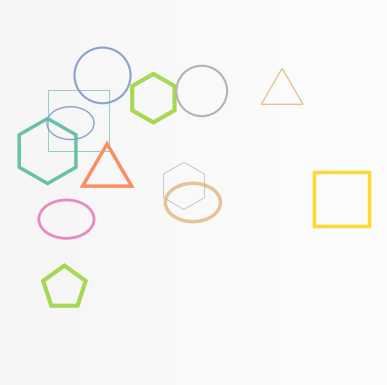[{"shape": "square", "thickness": 0.5, "radius": 0.39, "center": [0.203, 0.687]}, {"shape": "hexagon", "thickness": 2.5, "radius": 0.42, "center": [0.123, 0.608]}, {"shape": "triangle", "thickness": 2.5, "radius": 0.37, "center": [0.276, 0.553]}, {"shape": "oval", "thickness": 1, "radius": 0.3, "center": [0.182, 0.68]}, {"shape": "circle", "thickness": 1.5, "radius": 0.36, "center": [0.265, 0.804]}, {"shape": "oval", "thickness": 2, "radius": 0.36, "center": [0.171, 0.431]}, {"shape": "hexagon", "thickness": 3, "radius": 0.32, "center": [0.396, 0.745]}, {"shape": "pentagon", "thickness": 3, "radius": 0.29, "center": [0.166, 0.253]}, {"shape": "square", "thickness": 2.5, "radius": 0.35, "center": [0.882, 0.483]}, {"shape": "triangle", "thickness": 1, "radius": 0.31, "center": [0.728, 0.76]}, {"shape": "oval", "thickness": 2.5, "radius": 0.36, "center": [0.498, 0.474]}, {"shape": "circle", "thickness": 1.5, "radius": 0.33, "center": [0.521, 0.764]}, {"shape": "hexagon", "thickness": 0.5, "radius": 0.31, "center": [0.475, 0.517]}]